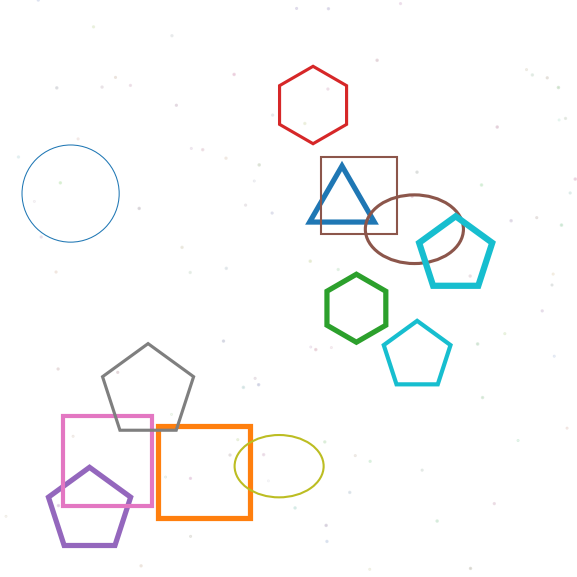[{"shape": "triangle", "thickness": 2.5, "radius": 0.32, "center": [0.592, 0.647]}, {"shape": "circle", "thickness": 0.5, "radius": 0.42, "center": [0.122, 0.664]}, {"shape": "square", "thickness": 2.5, "radius": 0.4, "center": [0.353, 0.182]}, {"shape": "hexagon", "thickness": 2.5, "radius": 0.29, "center": [0.617, 0.465]}, {"shape": "hexagon", "thickness": 1.5, "radius": 0.34, "center": [0.542, 0.817]}, {"shape": "pentagon", "thickness": 2.5, "radius": 0.37, "center": [0.155, 0.115]}, {"shape": "oval", "thickness": 1.5, "radius": 0.42, "center": [0.718, 0.602]}, {"shape": "square", "thickness": 1, "radius": 0.33, "center": [0.622, 0.66]}, {"shape": "square", "thickness": 2, "radius": 0.39, "center": [0.186, 0.2]}, {"shape": "pentagon", "thickness": 1.5, "radius": 0.41, "center": [0.256, 0.321]}, {"shape": "oval", "thickness": 1, "radius": 0.39, "center": [0.483, 0.192]}, {"shape": "pentagon", "thickness": 3, "radius": 0.33, "center": [0.789, 0.558]}, {"shape": "pentagon", "thickness": 2, "radius": 0.3, "center": [0.722, 0.383]}]